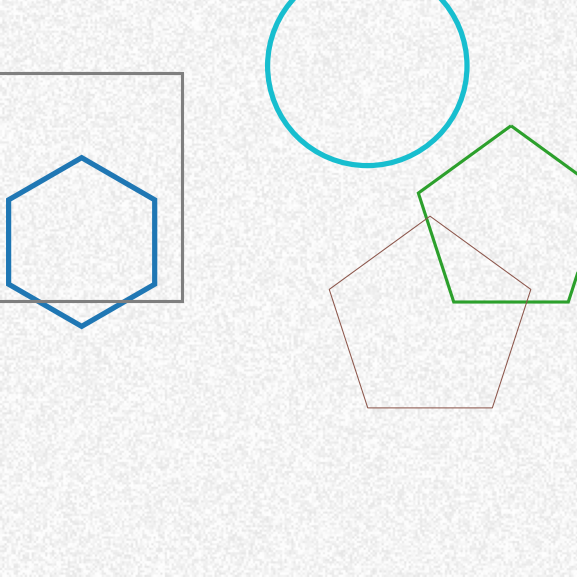[{"shape": "hexagon", "thickness": 2.5, "radius": 0.73, "center": [0.141, 0.58]}, {"shape": "pentagon", "thickness": 1.5, "radius": 0.84, "center": [0.885, 0.613]}, {"shape": "pentagon", "thickness": 0.5, "radius": 0.92, "center": [0.745, 0.441]}, {"shape": "square", "thickness": 1.5, "radius": 0.99, "center": [0.116, 0.675]}, {"shape": "circle", "thickness": 2.5, "radius": 0.86, "center": [0.636, 0.885]}]